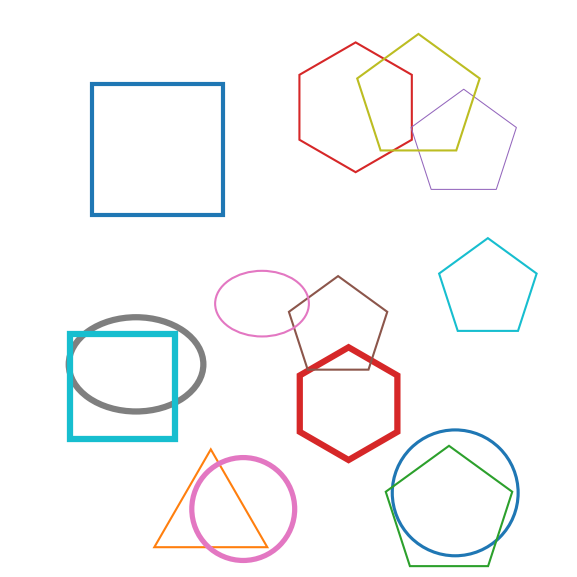[{"shape": "square", "thickness": 2, "radius": 0.57, "center": [0.272, 0.74]}, {"shape": "circle", "thickness": 1.5, "radius": 0.54, "center": [0.788, 0.146]}, {"shape": "triangle", "thickness": 1, "radius": 0.56, "center": [0.365, 0.108]}, {"shape": "pentagon", "thickness": 1, "radius": 0.58, "center": [0.777, 0.112]}, {"shape": "hexagon", "thickness": 3, "radius": 0.49, "center": [0.604, 0.3]}, {"shape": "hexagon", "thickness": 1, "radius": 0.56, "center": [0.616, 0.813]}, {"shape": "pentagon", "thickness": 0.5, "radius": 0.48, "center": [0.803, 0.749]}, {"shape": "pentagon", "thickness": 1, "radius": 0.45, "center": [0.585, 0.431]}, {"shape": "oval", "thickness": 1, "radius": 0.41, "center": [0.454, 0.473]}, {"shape": "circle", "thickness": 2.5, "radius": 0.45, "center": [0.421, 0.118]}, {"shape": "oval", "thickness": 3, "radius": 0.58, "center": [0.236, 0.368]}, {"shape": "pentagon", "thickness": 1, "radius": 0.56, "center": [0.725, 0.829]}, {"shape": "pentagon", "thickness": 1, "radius": 0.44, "center": [0.845, 0.498]}, {"shape": "square", "thickness": 3, "radius": 0.45, "center": [0.212, 0.33]}]